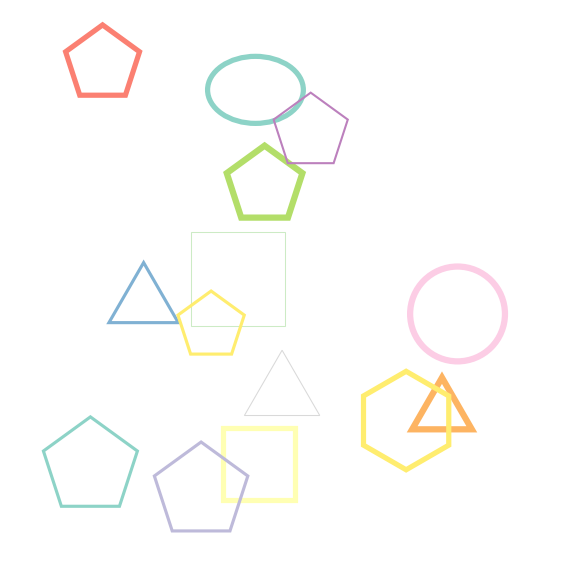[{"shape": "oval", "thickness": 2.5, "radius": 0.41, "center": [0.442, 0.844]}, {"shape": "pentagon", "thickness": 1.5, "radius": 0.43, "center": [0.157, 0.192]}, {"shape": "square", "thickness": 2.5, "radius": 0.31, "center": [0.449, 0.196]}, {"shape": "pentagon", "thickness": 1.5, "radius": 0.43, "center": [0.348, 0.149]}, {"shape": "pentagon", "thickness": 2.5, "radius": 0.34, "center": [0.178, 0.889]}, {"shape": "triangle", "thickness": 1.5, "radius": 0.35, "center": [0.249, 0.475]}, {"shape": "triangle", "thickness": 3, "radius": 0.3, "center": [0.765, 0.286]}, {"shape": "pentagon", "thickness": 3, "radius": 0.34, "center": [0.458, 0.678]}, {"shape": "circle", "thickness": 3, "radius": 0.41, "center": [0.792, 0.455]}, {"shape": "triangle", "thickness": 0.5, "radius": 0.38, "center": [0.488, 0.317]}, {"shape": "pentagon", "thickness": 1, "radius": 0.34, "center": [0.538, 0.771]}, {"shape": "square", "thickness": 0.5, "radius": 0.41, "center": [0.412, 0.516]}, {"shape": "pentagon", "thickness": 1.5, "radius": 0.3, "center": [0.366, 0.435]}, {"shape": "hexagon", "thickness": 2.5, "radius": 0.43, "center": [0.703, 0.271]}]